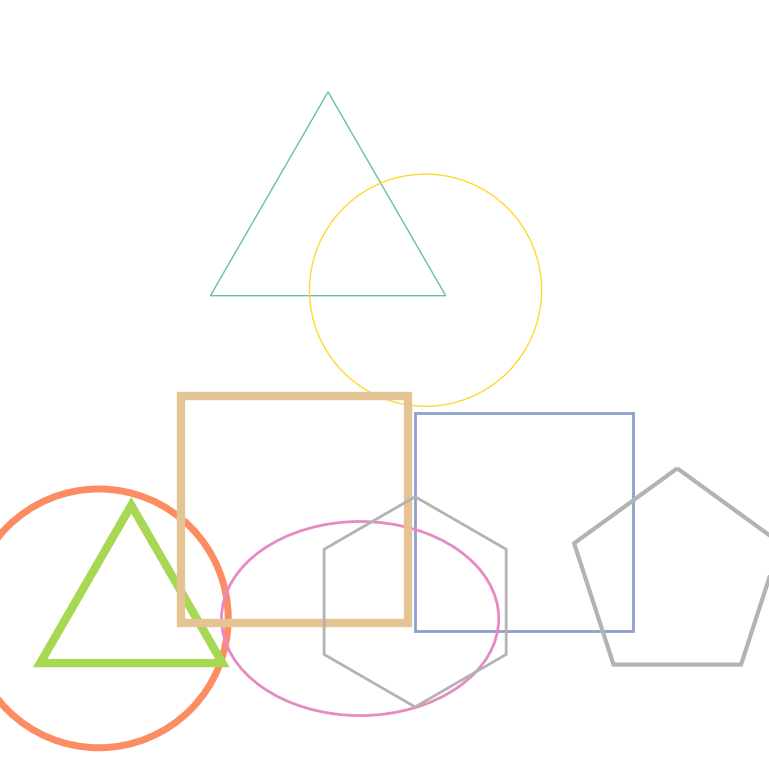[{"shape": "triangle", "thickness": 0.5, "radius": 0.88, "center": [0.426, 0.704]}, {"shape": "circle", "thickness": 2.5, "radius": 0.84, "center": [0.128, 0.197]}, {"shape": "square", "thickness": 1, "radius": 0.71, "center": [0.681, 0.323]}, {"shape": "oval", "thickness": 1, "radius": 0.9, "center": [0.468, 0.197]}, {"shape": "triangle", "thickness": 3, "radius": 0.68, "center": [0.17, 0.207]}, {"shape": "circle", "thickness": 0.5, "radius": 0.75, "center": [0.553, 0.623]}, {"shape": "square", "thickness": 3, "radius": 0.74, "center": [0.382, 0.338]}, {"shape": "pentagon", "thickness": 1.5, "radius": 0.7, "center": [0.88, 0.251]}, {"shape": "hexagon", "thickness": 1, "radius": 0.68, "center": [0.539, 0.218]}]